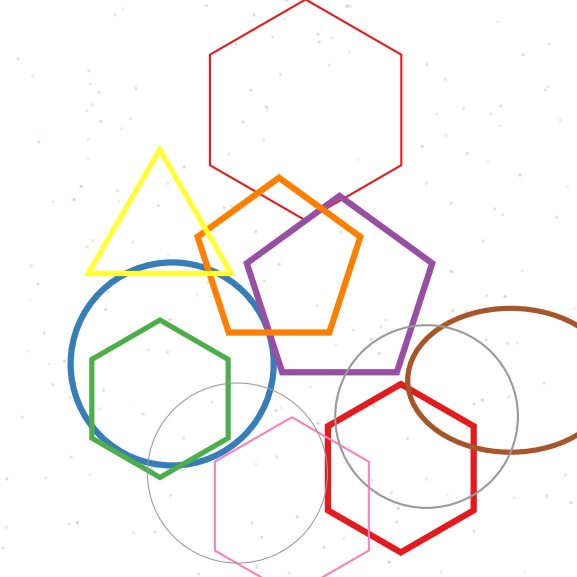[{"shape": "hexagon", "thickness": 3, "radius": 0.73, "center": [0.694, 0.188]}, {"shape": "hexagon", "thickness": 1, "radius": 0.96, "center": [0.529, 0.809]}, {"shape": "circle", "thickness": 3, "radius": 0.88, "center": [0.298, 0.369]}, {"shape": "hexagon", "thickness": 2.5, "radius": 0.68, "center": [0.277, 0.309]}, {"shape": "pentagon", "thickness": 3, "radius": 0.84, "center": [0.588, 0.491]}, {"shape": "pentagon", "thickness": 3, "radius": 0.74, "center": [0.483, 0.543]}, {"shape": "triangle", "thickness": 2.5, "radius": 0.71, "center": [0.277, 0.597]}, {"shape": "oval", "thickness": 2.5, "radius": 0.89, "center": [0.884, 0.341]}, {"shape": "hexagon", "thickness": 1, "radius": 0.77, "center": [0.505, 0.123]}, {"shape": "circle", "thickness": 0.5, "radius": 0.78, "center": [0.411, 0.18]}, {"shape": "circle", "thickness": 1, "radius": 0.79, "center": [0.739, 0.278]}]